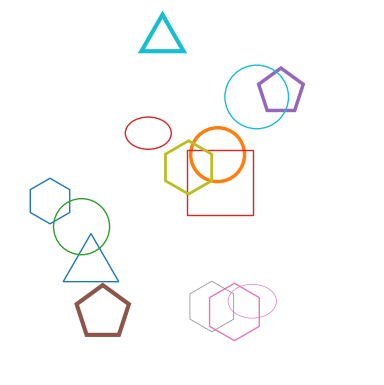[{"shape": "hexagon", "thickness": 1, "radius": 0.3, "center": [0.13, 0.478]}, {"shape": "triangle", "thickness": 1, "radius": 0.42, "center": [0.236, 0.31]}, {"shape": "circle", "thickness": 2.5, "radius": 0.35, "center": [0.565, 0.598]}, {"shape": "circle", "thickness": 1, "radius": 0.36, "center": [0.212, 0.411]}, {"shape": "square", "thickness": 1, "radius": 0.42, "center": [0.571, 0.525]}, {"shape": "oval", "thickness": 1, "radius": 0.3, "center": [0.385, 0.654]}, {"shape": "pentagon", "thickness": 2.5, "radius": 0.3, "center": [0.73, 0.762]}, {"shape": "pentagon", "thickness": 3, "radius": 0.36, "center": [0.267, 0.188]}, {"shape": "oval", "thickness": 0.5, "radius": 0.31, "center": [0.655, 0.218]}, {"shape": "hexagon", "thickness": 1, "radius": 0.37, "center": [0.609, 0.19]}, {"shape": "hexagon", "thickness": 0.5, "radius": 0.33, "center": [0.55, 0.204]}, {"shape": "hexagon", "thickness": 2, "radius": 0.35, "center": [0.49, 0.565]}, {"shape": "circle", "thickness": 1, "radius": 0.41, "center": [0.667, 0.748]}, {"shape": "triangle", "thickness": 3, "radius": 0.32, "center": [0.422, 0.899]}]